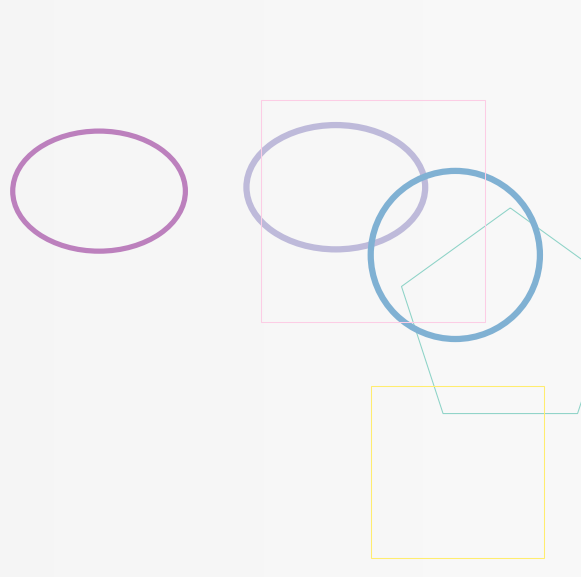[{"shape": "pentagon", "thickness": 0.5, "radius": 0.98, "center": [0.878, 0.442]}, {"shape": "oval", "thickness": 3, "radius": 0.77, "center": [0.578, 0.675]}, {"shape": "circle", "thickness": 3, "radius": 0.73, "center": [0.783, 0.558]}, {"shape": "square", "thickness": 0.5, "radius": 0.96, "center": [0.642, 0.634]}, {"shape": "oval", "thickness": 2.5, "radius": 0.74, "center": [0.17, 0.668]}, {"shape": "square", "thickness": 0.5, "radius": 0.74, "center": [0.787, 0.181]}]